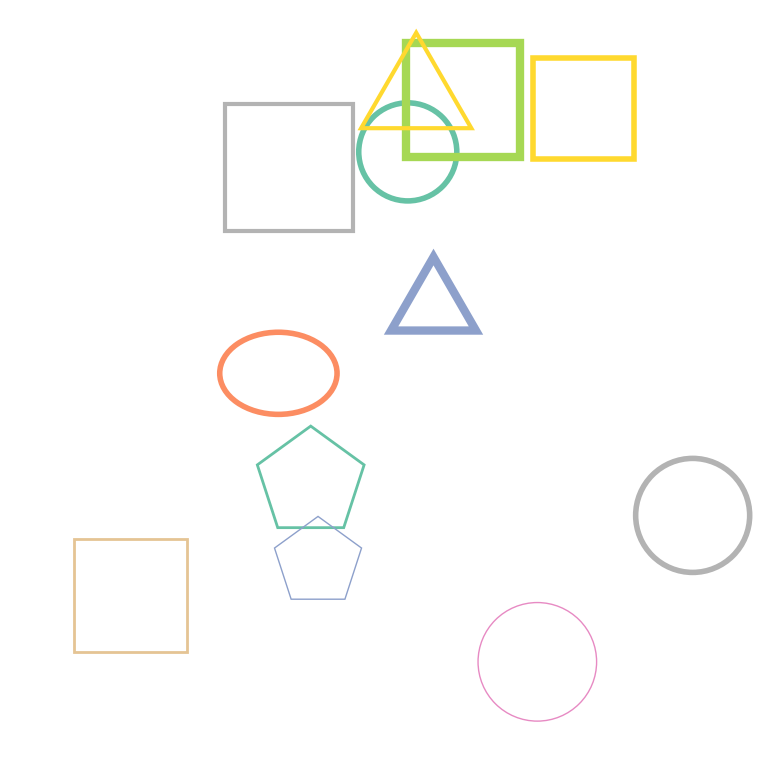[{"shape": "pentagon", "thickness": 1, "radius": 0.36, "center": [0.404, 0.374]}, {"shape": "circle", "thickness": 2, "radius": 0.32, "center": [0.53, 0.803]}, {"shape": "oval", "thickness": 2, "radius": 0.38, "center": [0.362, 0.515]}, {"shape": "pentagon", "thickness": 0.5, "radius": 0.3, "center": [0.413, 0.27]}, {"shape": "triangle", "thickness": 3, "radius": 0.32, "center": [0.563, 0.603]}, {"shape": "circle", "thickness": 0.5, "radius": 0.38, "center": [0.698, 0.14]}, {"shape": "square", "thickness": 3, "radius": 0.37, "center": [0.601, 0.87]}, {"shape": "square", "thickness": 2, "radius": 0.33, "center": [0.758, 0.859]}, {"shape": "triangle", "thickness": 1.5, "radius": 0.41, "center": [0.541, 0.875]}, {"shape": "square", "thickness": 1, "radius": 0.37, "center": [0.169, 0.226]}, {"shape": "circle", "thickness": 2, "radius": 0.37, "center": [0.9, 0.331]}, {"shape": "square", "thickness": 1.5, "radius": 0.41, "center": [0.376, 0.782]}]